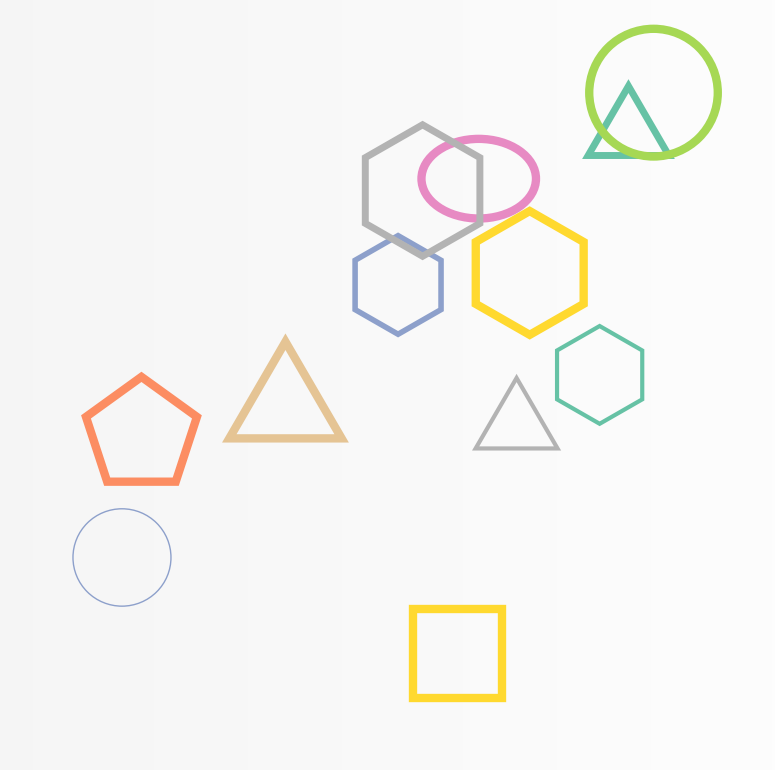[{"shape": "hexagon", "thickness": 1.5, "radius": 0.32, "center": [0.774, 0.513]}, {"shape": "triangle", "thickness": 2.5, "radius": 0.3, "center": [0.811, 0.828]}, {"shape": "pentagon", "thickness": 3, "radius": 0.38, "center": [0.183, 0.435]}, {"shape": "hexagon", "thickness": 2, "radius": 0.32, "center": [0.514, 0.63]}, {"shape": "circle", "thickness": 0.5, "radius": 0.32, "center": [0.157, 0.276]}, {"shape": "oval", "thickness": 3, "radius": 0.37, "center": [0.618, 0.768]}, {"shape": "circle", "thickness": 3, "radius": 0.41, "center": [0.843, 0.88]}, {"shape": "square", "thickness": 3, "radius": 0.29, "center": [0.59, 0.152]}, {"shape": "hexagon", "thickness": 3, "radius": 0.4, "center": [0.683, 0.646]}, {"shape": "triangle", "thickness": 3, "radius": 0.42, "center": [0.368, 0.473]}, {"shape": "hexagon", "thickness": 2.5, "radius": 0.43, "center": [0.545, 0.753]}, {"shape": "triangle", "thickness": 1.5, "radius": 0.31, "center": [0.667, 0.448]}]